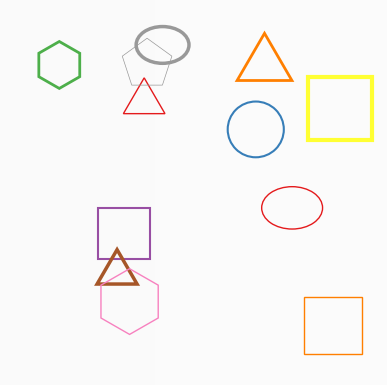[{"shape": "triangle", "thickness": 1, "radius": 0.31, "center": [0.372, 0.736]}, {"shape": "oval", "thickness": 1, "radius": 0.39, "center": [0.754, 0.46]}, {"shape": "circle", "thickness": 1.5, "radius": 0.36, "center": [0.66, 0.664]}, {"shape": "hexagon", "thickness": 2, "radius": 0.3, "center": [0.153, 0.831]}, {"shape": "square", "thickness": 1.5, "radius": 0.33, "center": [0.32, 0.393]}, {"shape": "triangle", "thickness": 2, "radius": 0.41, "center": [0.683, 0.832]}, {"shape": "square", "thickness": 1, "radius": 0.37, "center": [0.859, 0.154]}, {"shape": "square", "thickness": 3, "radius": 0.41, "center": [0.877, 0.719]}, {"shape": "triangle", "thickness": 2.5, "radius": 0.3, "center": [0.302, 0.292]}, {"shape": "hexagon", "thickness": 1, "radius": 0.43, "center": [0.334, 0.217]}, {"shape": "oval", "thickness": 2.5, "radius": 0.34, "center": [0.42, 0.883]}, {"shape": "pentagon", "thickness": 0.5, "radius": 0.34, "center": [0.38, 0.833]}]